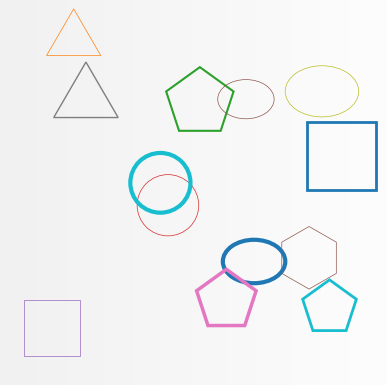[{"shape": "square", "thickness": 2, "radius": 0.44, "center": [0.881, 0.594]}, {"shape": "oval", "thickness": 3, "radius": 0.4, "center": [0.656, 0.321]}, {"shape": "triangle", "thickness": 0.5, "radius": 0.4, "center": [0.19, 0.896]}, {"shape": "pentagon", "thickness": 1.5, "radius": 0.46, "center": [0.516, 0.734]}, {"shape": "circle", "thickness": 0.5, "radius": 0.4, "center": [0.433, 0.467]}, {"shape": "square", "thickness": 0.5, "radius": 0.37, "center": [0.134, 0.148]}, {"shape": "oval", "thickness": 0.5, "radius": 0.36, "center": [0.635, 0.742]}, {"shape": "hexagon", "thickness": 0.5, "radius": 0.41, "center": [0.798, 0.33]}, {"shape": "pentagon", "thickness": 2.5, "radius": 0.4, "center": [0.584, 0.22]}, {"shape": "triangle", "thickness": 1, "radius": 0.48, "center": [0.222, 0.743]}, {"shape": "oval", "thickness": 0.5, "radius": 0.47, "center": [0.831, 0.763]}, {"shape": "circle", "thickness": 3, "radius": 0.39, "center": [0.414, 0.525]}, {"shape": "pentagon", "thickness": 2, "radius": 0.36, "center": [0.85, 0.2]}]